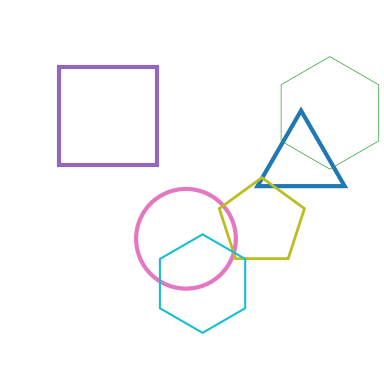[{"shape": "triangle", "thickness": 3, "radius": 0.65, "center": [0.782, 0.582]}, {"shape": "hexagon", "thickness": 0.5, "radius": 0.73, "center": [0.857, 0.707]}, {"shape": "square", "thickness": 3, "radius": 0.64, "center": [0.281, 0.698]}, {"shape": "circle", "thickness": 3, "radius": 0.65, "center": [0.483, 0.38]}, {"shape": "pentagon", "thickness": 2, "radius": 0.58, "center": [0.68, 0.422]}, {"shape": "hexagon", "thickness": 1.5, "radius": 0.64, "center": [0.526, 0.263]}]